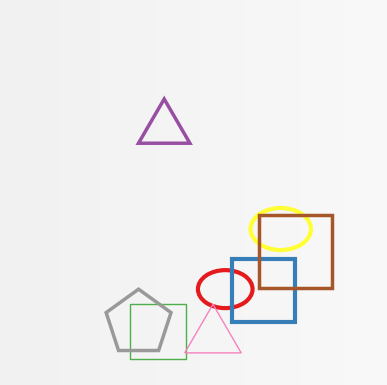[{"shape": "oval", "thickness": 3, "radius": 0.35, "center": [0.581, 0.249]}, {"shape": "square", "thickness": 3, "radius": 0.41, "center": [0.68, 0.245]}, {"shape": "square", "thickness": 1, "radius": 0.36, "center": [0.407, 0.138]}, {"shape": "triangle", "thickness": 2.5, "radius": 0.38, "center": [0.424, 0.666]}, {"shape": "oval", "thickness": 3, "radius": 0.39, "center": [0.725, 0.405]}, {"shape": "square", "thickness": 2.5, "radius": 0.47, "center": [0.763, 0.348]}, {"shape": "triangle", "thickness": 1, "radius": 0.42, "center": [0.55, 0.125]}, {"shape": "pentagon", "thickness": 2.5, "radius": 0.44, "center": [0.358, 0.161]}]